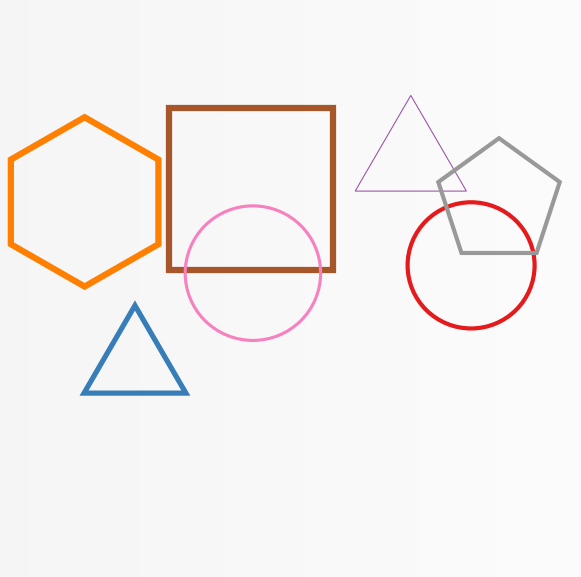[{"shape": "circle", "thickness": 2, "radius": 0.55, "center": [0.811, 0.54]}, {"shape": "triangle", "thickness": 2.5, "radius": 0.51, "center": [0.232, 0.369]}, {"shape": "triangle", "thickness": 0.5, "radius": 0.55, "center": [0.707, 0.723]}, {"shape": "hexagon", "thickness": 3, "radius": 0.73, "center": [0.146, 0.65]}, {"shape": "square", "thickness": 3, "radius": 0.71, "center": [0.432, 0.672]}, {"shape": "circle", "thickness": 1.5, "radius": 0.58, "center": [0.435, 0.526]}, {"shape": "pentagon", "thickness": 2, "radius": 0.55, "center": [0.859, 0.65]}]